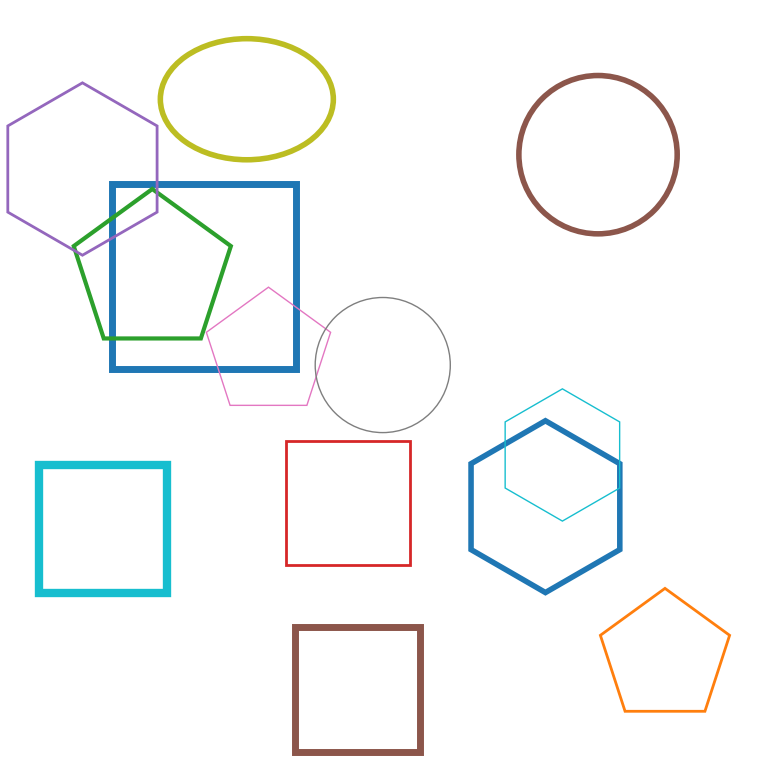[{"shape": "hexagon", "thickness": 2, "radius": 0.56, "center": [0.708, 0.342]}, {"shape": "square", "thickness": 2.5, "radius": 0.6, "center": [0.265, 0.641]}, {"shape": "pentagon", "thickness": 1, "radius": 0.44, "center": [0.864, 0.148]}, {"shape": "pentagon", "thickness": 1.5, "radius": 0.54, "center": [0.198, 0.647]}, {"shape": "square", "thickness": 1, "radius": 0.4, "center": [0.451, 0.347]}, {"shape": "hexagon", "thickness": 1, "radius": 0.56, "center": [0.107, 0.78]}, {"shape": "circle", "thickness": 2, "radius": 0.51, "center": [0.777, 0.799]}, {"shape": "square", "thickness": 2.5, "radius": 0.41, "center": [0.464, 0.104]}, {"shape": "pentagon", "thickness": 0.5, "radius": 0.42, "center": [0.349, 0.542]}, {"shape": "circle", "thickness": 0.5, "radius": 0.44, "center": [0.497, 0.526]}, {"shape": "oval", "thickness": 2, "radius": 0.56, "center": [0.321, 0.871]}, {"shape": "square", "thickness": 3, "radius": 0.42, "center": [0.134, 0.312]}, {"shape": "hexagon", "thickness": 0.5, "radius": 0.43, "center": [0.73, 0.409]}]